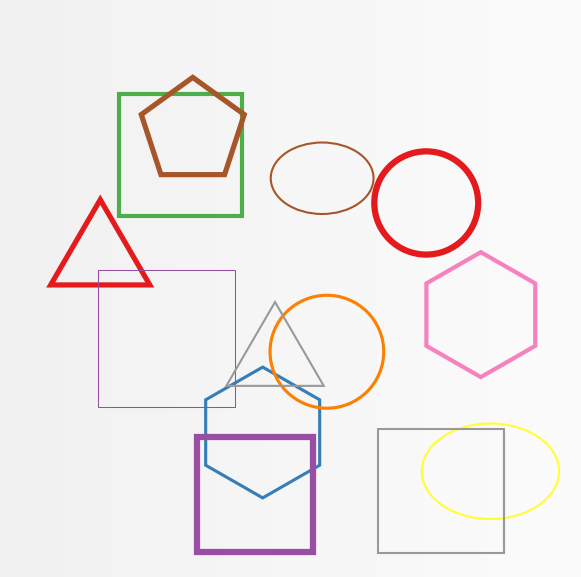[{"shape": "circle", "thickness": 3, "radius": 0.45, "center": [0.733, 0.648]}, {"shape": "triangle", "thickness": 2.5, "radius": 0.49, "center": [0.172, 0.555]}, {"shape": "hexagon", "thickness": 1.5, "radius": 0.57, "center": [0.452, 0.25]}, {"shape": "square", "thickness": 2, "radius": 0.53, "center": [0.311, 0.73]}, {"shape": "square", "thickness": 3, "radius": 0.5, "center": [0.438, 0.142]}, {"shape": "square", "thickness": 0.5, "radius": 0.59, "center": [0.287, 0.413]}, {"shape": "circle", "thickness": 1.5, "radius": 0.49, "center": [0.562, 0.39]}, {"shape": "oval", "thickness": 1, "radius": 0.59, "center": [0.844, 0.183]}, {"shape": "oval", "thickness": 1, "radius": 0.44, "center": [0.554, 0.69]}, {"shape": "pentagon", "thickness": 2.5, "radius": 0.47, "center": [0.332, 0.772]}, {"shape": "hexagon", "thickness": 2, "radius": 0.54, "center": [0.827, 0.454]}, {"shape": "square", "thickness": 1, "radius": 0.54, "center": [0.759, 0.149]}, {"shape": "triangle", "thickness": 1, "radius": 0.48, "center": [0.473, 0.379]}]